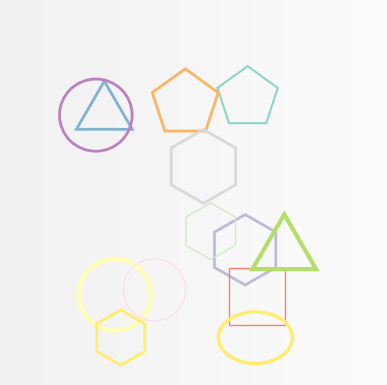[{"shape": "pentagon", "thickness": 1.5, "radius": 0.41, "center": [0.639, 0.746]}, {"shape": "circle", "thickness": 3, "radius": 0.47, "center": [0.296, 0.235]}, {"shape": "hexagon", "thickness": 2, "radius": 0.46, "center": [0.633, 0.351]}, {"shape": "square", "thickness": 1, "radius": 0.37, "center": [0.663, 0.229]}, {"shape": "triangle", "thickness": 2, "radius": 0.42, "center": [0.269, 0.706]}, {"shape": "pentagon", "thickness": 2, "radius": 0.45, "center": [0.478, 0.732]}, {"shape": "triangle", "thickness": 3, "radius": 0.47, "center": [0.734, 0.348]}, {"shape": "circle", "thickness": 0.5, "radius": 0.4, "center": [0.398, 0.247]}, {"shape": "hexagon", "thickness": 2, "radius": 0.48, "center": [0.525, 0.568]}, {"shape": "circle", "thickness": 2, "radius": 0.47, "center": [0.247, 0.701]}, {"shape": "hexagon", "thickness": 1, "radius": 0.37, "center": [0.544, 0.399]}, {"shape": "oval", "thickness": 2.5, "radius": 0.48, "center": [0.659, 0.123]}, {"shape": "hexagon", "thickness": 2, "radius": 0.36, "center": [0.312, 0.123]}]